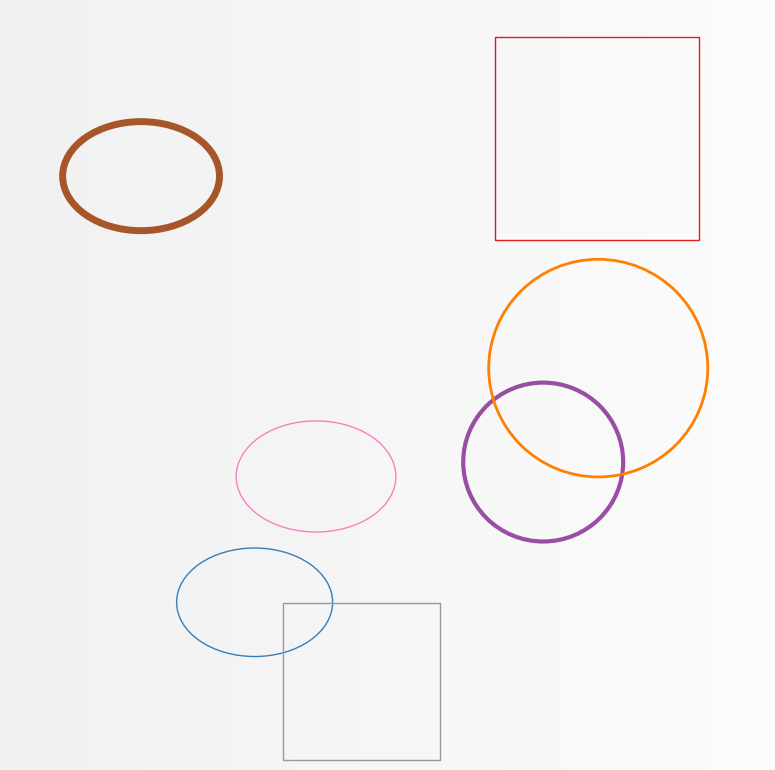[{"shape": "square", "thickness": 0.5, "radius": 0.66, "center": [0.771, 0.82]}, {"shape": "oval", "thickness": 0.5, "radius": 0.5, "center": [0.329, 0.218]}, {"shape": "circle", "thickness": 1.5, "radius": 0.52, "center": [0.701, 0.4]}, {"shape": "circle", "thickness": 1, "radius": 0.71, "center": [0.772, 0.522]}, {"shape": "oval", "thickness": 2.5, "radius": 0.51, "center": [0.182, 0.771]}, {"shape": "oval", "thickness": 0.5, "radius": 0.52, "center": [0.408, 0.381]}, {"shape": "square", "thickness": 0.5, "radius": 0.51, "center": [0.467, 0.115]}]